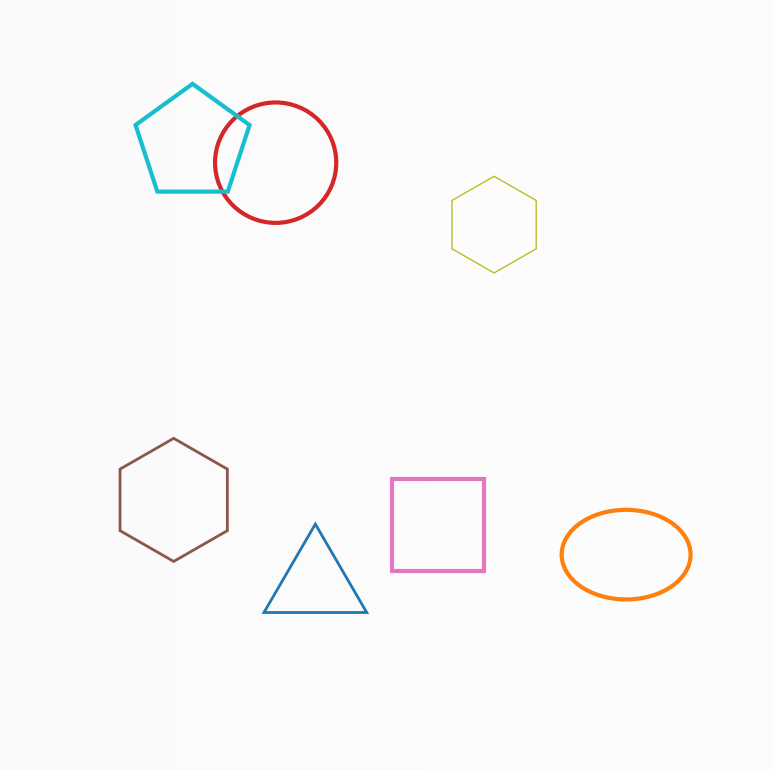[{"shape": "triangle", "thickness": 1, "radius": 0.38, "center": [0.407, 0.243]}, {"shape": "oval", "thickness": 1.5, "radius": 0.42, "center": [0.808, 0.28]}, {"shape": "circle", "thickness": 1.5, "radius": 0.39, "center": [0.356, 0.789]}, {"shape": "hexagon", "thickness": 1, "radius": 0.4, "center": [0.224, 0.351]}, {"shape": "square", "thickness": 1.5, "radius": 0.3, "center": [0.565, 0.318]}, {"shape": "hexagon", "thickness": 0.5, "radius": 0.31, "center": [0.638, 0.708]}, {"shape": "pentagon", "thickness": 1.5, "radius": 0.39, "center": [0.248, 0.814]}]